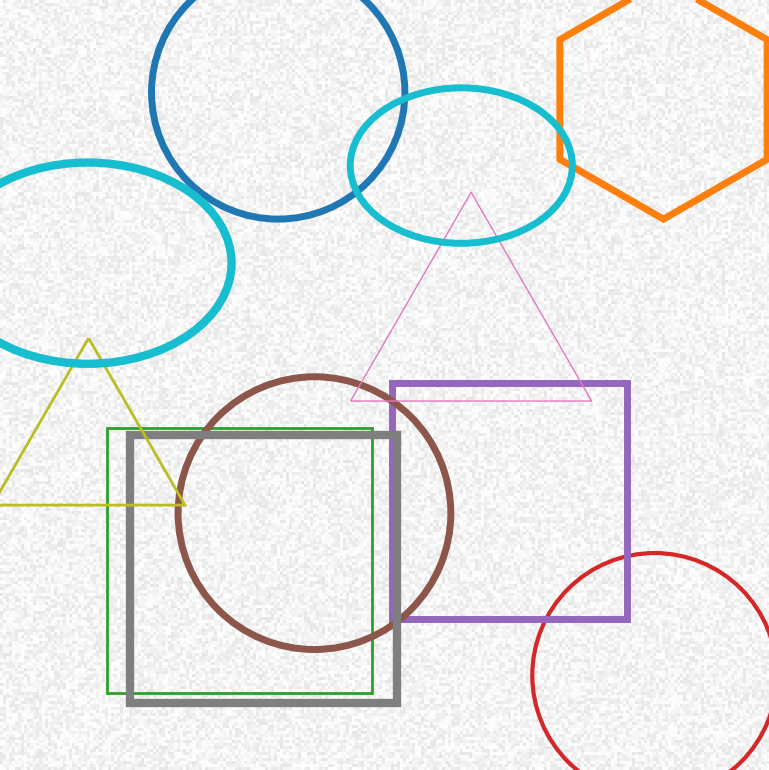[{"shape": "circle", "thickness": 2.5, "radius": 0.82, "center": [0.361, 0.88]}, {"shape": "hexagon", "thickness": 2.5, "radius": 0.78, "center": [0.862, 0.871]}, {"shape": "square", "thickness": 1, "radius": 0.86, "center": [0.311, 0.272]}, {"shape": "circle", "thickness": 1.5, "radius": 0.79, "center": [0.85, 0.123]}, {"shape": "square", "thickness": 2.5, "radius": 0.76, "center": [0.662, 0.349]}, {"shape": "circle", "thickness": 2.5, "radius": 0.89, "center": [0.408, 0.334]}, {"shape": "triangle", "thickness": 0.5, "radius": 0.9, "center": [0.612, 0.57]}, {"shape": "square", "thickness": 3, "radius": 0.87, "center": [0.342, 0.261]}, {"shape": "triangle", "thickness": 1, "radius": 0.72, "center": [0.115, 0.416]}, {"shape": "oval", "thickness": 3, "radius": 0.93, "center": [0.114, 0.658]}, {"shape": "oval", "thickness": 2.5, "radius": 0.72, "center": [0.599, 0.785]}]